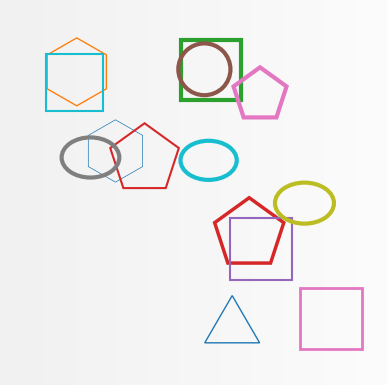[{"shape": "hexagon", "thickness": 0.5, "radius": 0.4, "center": [0.298, 0.608]}, {"shape": "triangle", "thickness": 1, "radius": 0.41, "center": [0.599, 0.15]}, {"shape": "hexagon", "thickness": 1, "radius": 0.44, "center": [0.198, 0.813]}, {"shape": "square", "thickness": 3, "radius": 0.39, "center": [0.545, 0.819]}, {"shape": "pentagon", "thickness": 1.5, "radius": 0.47, "center": [0.373, 0.587]}, {"shape": "pentagon", "thickness": 2.5, "radius": 0.47, "center": [0.643, 0.393]}, {"shape": "square", "thickness": 1.5, "radius": 0.4, "center": [0.673, 0.354]}, {"shape": "circle", "thickness": 3, "radius": 0.34, "center": [0.527, 0.82]}, {"shape": "square", "thickness": 2, "radius": 0.4, "center": [0.854, 0.173]}, {"shape": "pentagon", "thickness": 3, "radius": 0.36, "center": [0.671, 0.753]}, {"shape": "oval", "thickness": 3, "radius": 0.37, "center": [0.233, 0.591]}, {"shape": "oval", "thickness": 3, "radius": 0.38, "center": [0.786, 0.472]}, {"shape": "oval", "thickness": 3, "radius": 0.36, "center": [0.538, 0.584]}, {"shape": "square", "thickness": 1.5, "radius": 0.37, "center": [0.192, 0.786]}]